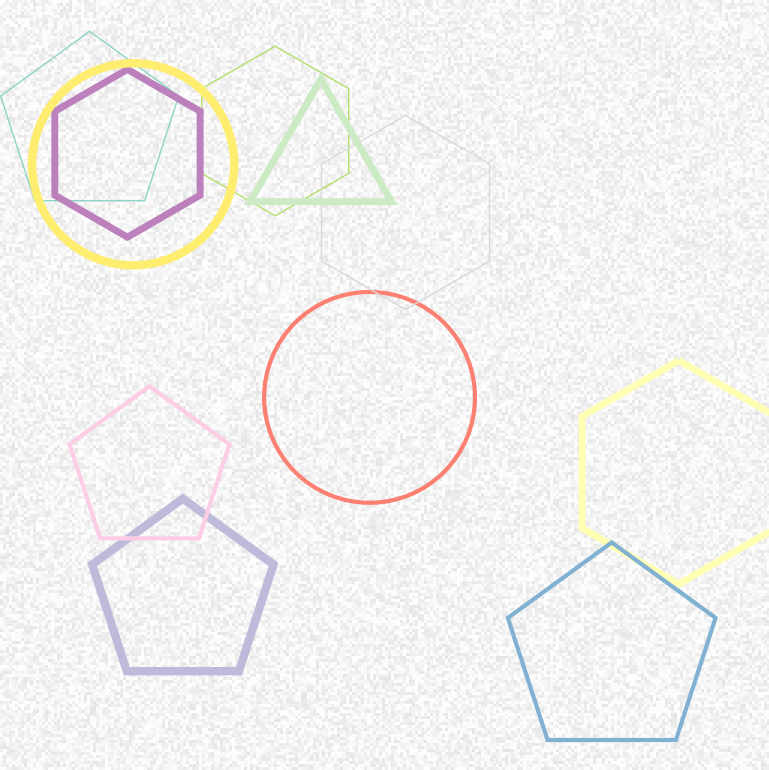[{"shape": "pentagon", "thickness": 0.5, "radius": 0.61, "center": [0.116, 0.838]}, {"shape": "hexagon", "thickness": 2.5, "radius": 0.73, "center": [0.882, 0.387]}, {"shape": "pentagon", "thickness": 3, "radius": 0.62, "center": [0.237, 0.229]}, {"shape": "circle", "thickness": 1.5, "radius": 0.68, "center": [0.48, 0.484]}, {"shape": "pentagon", "thickness": 1.5, "radius": 0.71, "center": [0.794, 0.154]}, {"shape": "hexagon", "thickness": 0.5, "radius": 0.55, "center": [0.357, 0.83]}, {"shape": "pentagon", "thickness": 1.5, "radius": 0.55, "center": [0.194, 0.389]}, {"shape": "hexagon", "thickness": 0.5, "radius": 0.63, "center": [0.527, 0.724]}, {"shape": "hexagon", "thickness": 2.5, "radius": 0.54, "center": [0.166, 0.801]}, {"shape": "triangle", "thickness": 2.5, "radius": 0.53, "center": [0.417, 0.791]}, {"shape": "circle", "thickness": 3, "radius": 0.66, "center": [0.173, 0.787]}]